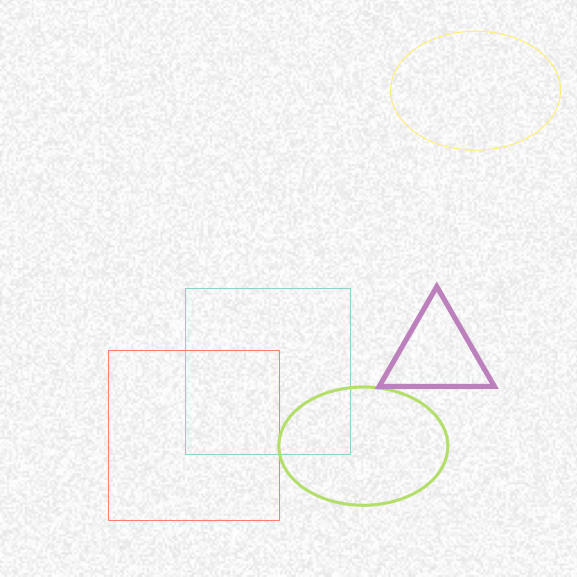[{"shape": "square", "thickness": 0.5, "radius": 0.72, "center": [0.464, 0.357]}, {"shape": "square", "thickness": 0.5, "radius": 0.74, "center": [0.335, 0.246]}, {"shape": "oval", "thickness": 1.5, "radius": 0.73, "center": [0.629, 0.227]}, {"shape": "triangle", "thickness": 2.5, "radius": 0.58, "center": [0.756, 0.388]}, {"shape": "oval", "thickness": 0.5, "radius": 0.74, "center": [0.824, 0.842]}]